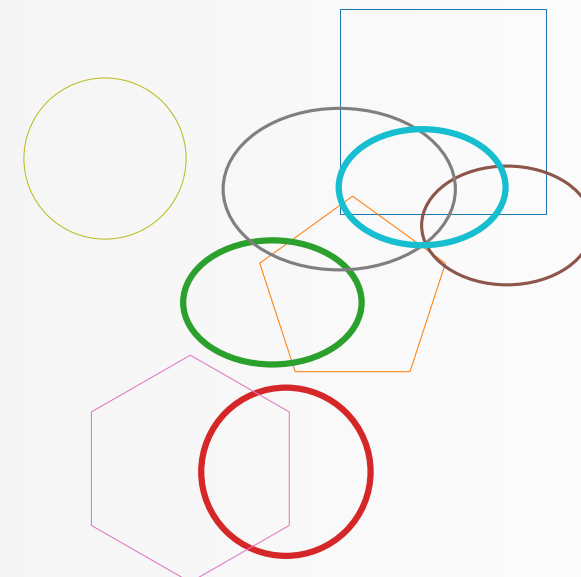[{"shape": "square", "thickness": 0.5, "radius": 0.89, "center": [0.762, 0.805]}, {"shape": "pentagon", "thickness": 0.5, "radius": 0.84, "center": [0.607, 0.491]}, {"shape": "oval", "thickness": 3, "radius": 0.77, "center": [0.469, 0.475]}, {"shape": "circle", "thickness": 3, "radius": 0.73, "center": [0.492, 0.182]}, {"shape": "oval", "thickness": 1.5, "radius": 0.73, "center": [0.872, 0.609]}, {"shape": "hexagon", "thickness": 0.5, "radius": 0.98, "center": [0.327, 0.188]}, {"shape": "oval", "thickness": 1.5, "radius": 1.0, "center": [0.584, 0.672]}, {"shape": "circle", "thickness": 0.5, "radius": 0.7, "center": [0.181, 0.725]}, {"shape": "oval", "thickness": 3, "radius": 0.72, "center": [0.726, 0.675]}]